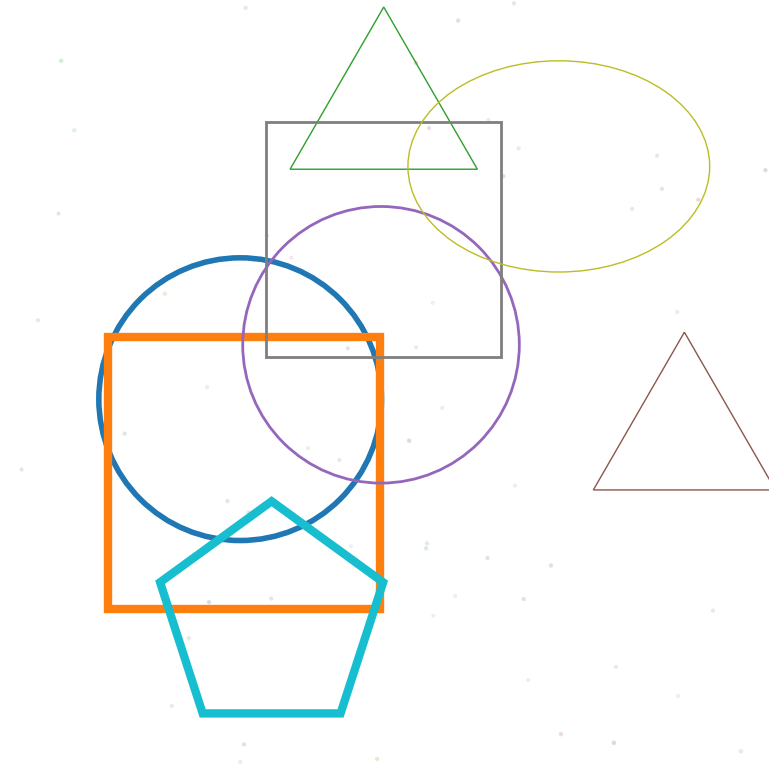[{"shape": "circle", "thickness": 2, "radius": 0.92, "center": [0.312, 0.482]}, {"shape": "square", "thickness": 3, "radius": 0.88, "center": [0.317, 0.386]}, {"shape": "triangle", "thickness": 0.5, "radius": 0.7, "center": [0.498, 0.85]}, {"shape": "circle", "thickness": 1, "radius": 0.9, "center": [0.495, 0.552]}, {"shape": "triangle", "thickness": 0.5, "radius": 0.68, "center": [0.889, 0.432]}, {"shape": "square", "thickness": 1, "radius": 0.76, "center": [0.498, 0.689]}, {"shape": "oval", "thickness": 0.5, "radius": 0.98, "center": [0.726, 0.784]}, {"shape": "pentagon", "thickness": 3, "radius": 0.76, "center": [0.353, 0.197]}]